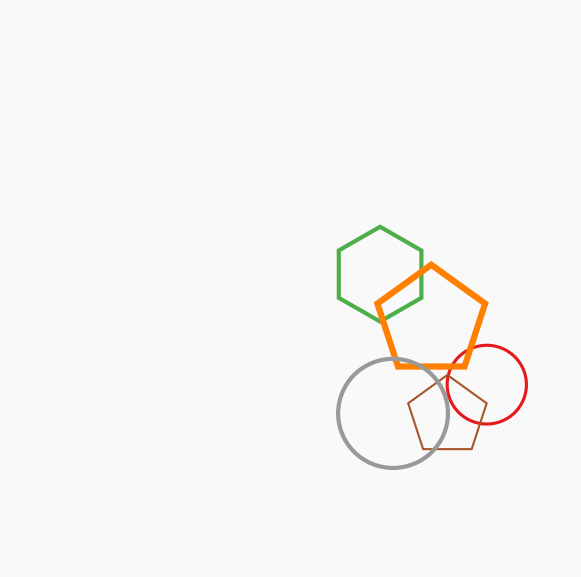[{"shape": "circle", "thickness": 1.5, "radius": 0.34, "center": [0.837, 0.333]}, {"shape": "hexagon", "thickness": 2, "radius": 0.41, "center": [0.654, 0.524]}, {"shape": "pentagon", "thickness": 3, "radius": 0.49, "center": [0.742, 0.443]}, {"shape": "pentagon", "thickness": 1, "radius": 0.36, "center": [0.77, 0.279]}, {"shape": "circle", "thickness": 2, "radius": 0.47, "center": [0.676, 0.283]}]